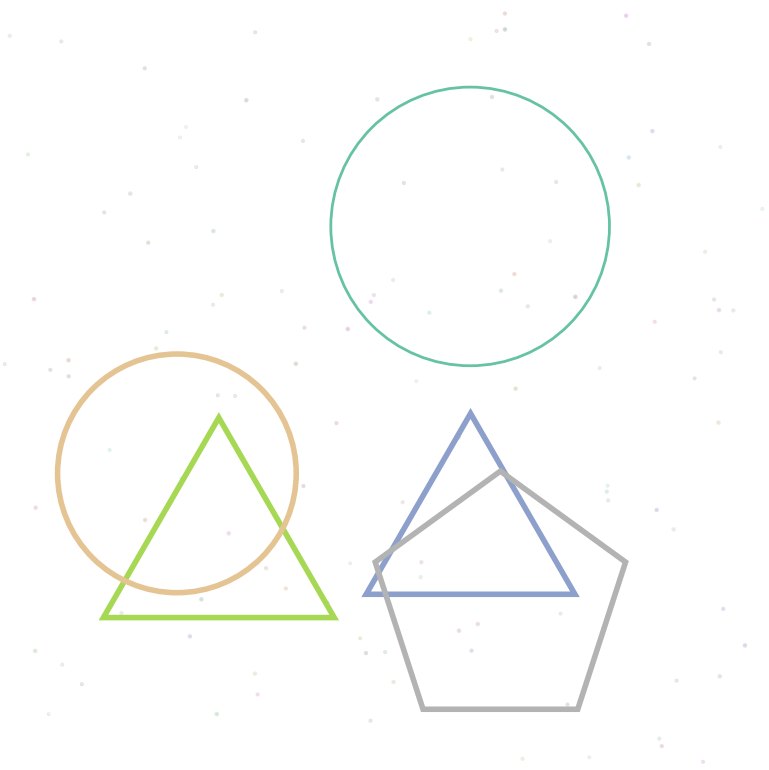[{"shape": "circle", "thickness": 1, "radius": 0.9, "center": [0.611, 0.706]}, {"shape": "triangle", "thickness": 2, "radius": 0.78, "center": [0.611, 0.306]}, {"shape": "triangle", "thickness": 2, "radius": 0.87, "center": [0.284, 0.284]}, {"shape": "circle", "thickness": 2, "radius": 0.77, "center": [0.23, 0.385]}, {"shape": "pentagon", "thickness": 2, "radius": 0.85, "center": [0.65, 0.217]}]